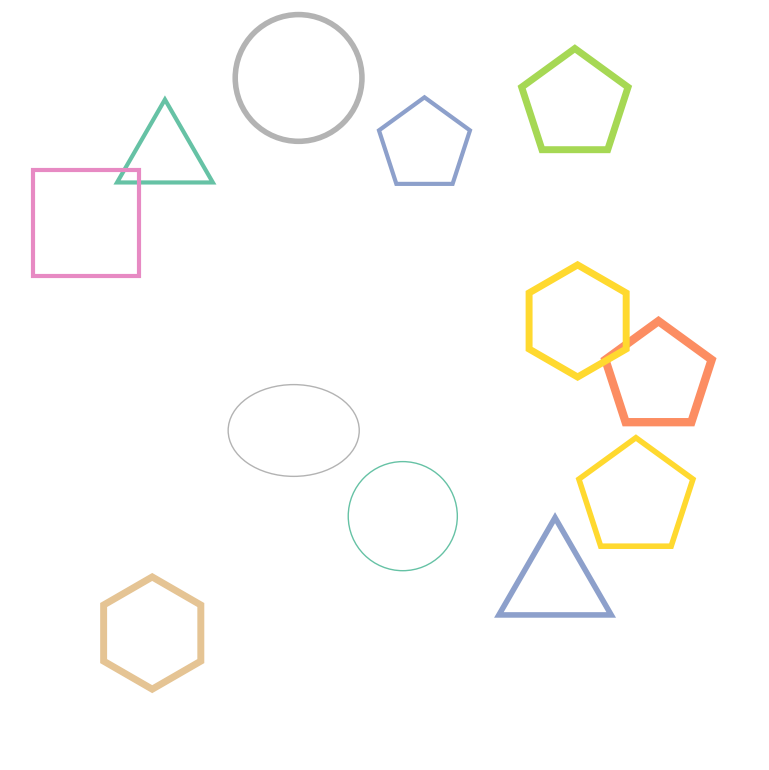[{"shape": "circle", "thickness": 0.5, "radius": 0.35, "center": [0.523, 0.33]}, {"shape": "triangle", "thickness": 1.5, "radius": 0.36, "center": [0.214, 0.799]}, {"shape": "pentagon", "thickness": 3, "radius": 0.36, "center": [0.855, 0.51]}, {"shape": "triangle", "thickness": 2, "radius": 0.42, "center": [0.721, 0.243]}, {"shape": "pentagon", "thickness": 1.5, "radius": 0.31, "center": [0.551, 0.811]}, {"shape": "square", "thickness": 1.5, "radius": 0.34, "center": [0.112, 0.71]}, {"shape": "pentagon", "thickness": 2.5, "radius": 0.36, "center": [0.747, 0.864]}, {"shape": "pentagon", "thickness": 2, "radius": 0.39, "center": [0.826, 0.354]}, {"shape": "hexagon", "thickness": 2.5, "radius": 0.36, "center": [0.75, 0.583]}, {"shape": "hexagon", "thickness": 2.5, "radius": 0.36, "center": [0.198, 0.178]}, {"shape": "circle", "thickness": 2, "radius": 0.41, "center": [0.388, 0.899]}, {"shape": "oval", "thickness": 0.5, "radius": 0.43, "center": [0.381, 0.441]}]